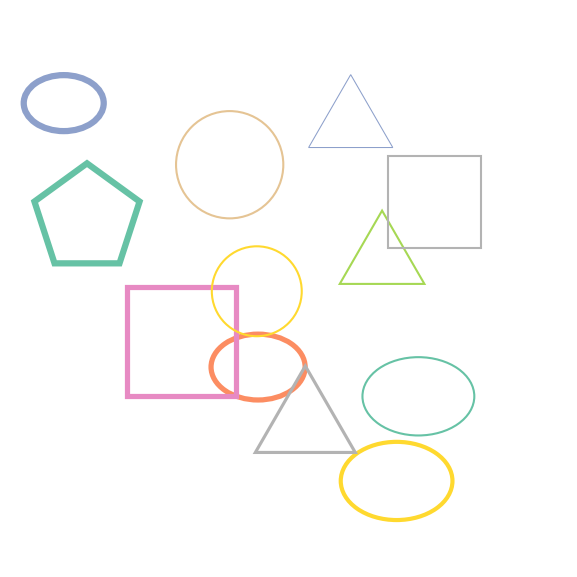[{"shape": "oval", "thickness": 1, "radius": 0.48, "center": [0.724, 0.313]}, {"shape": "pentagon", "thickness": 3, "radius": 0.48, "center": [0.151, 0.621]}, {"shape": "oval", "thickness": 2.5, "radius": 0.41, "center": [0.447, 0.364]}, {"shape": "triangle", "thickness": 0.5, "radius": 0.42, "center": [0.607, 0.786]}, {"shape": "oval", "thickness": 3, "radius": 0.35, "center": [0.11, 0.821]}, {"shape": "square", "thickness": 2.5, "radius": 0.47, "center": [0.314, 0.408]}, {"shape": "triangle", "thickness": 1, "radius": 0.42, "center": [0.662, 0.55]}, {"shape": "circle", "thickness": 1, "radius": 0.39, "center": [0.445, 0.495]}, {"shape": "oval", "thickness": 2, "radius": 0.48, "center": [0.687, 0.166]}, {"shape": "circle", "thickness": 1, "radius": 0.46, "center": [0.398, 0.714]}, {"shape": "triangle", "thickness": 1.5, "radius": 0.5, "center": [0.529, 0.266]}, {"shape": "square", "thickness": 1, "radius": 0.4, "center": [0.752, 0.65]}]